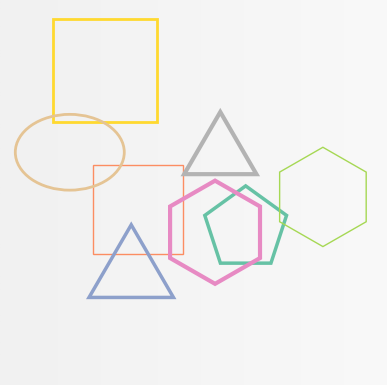[{"shape": "pentagon", "thickness": 2.5, "radius": 0.55, "center": [0.634, 0.406]}, {"shape": "square", "thickness": 1, "radius": 0.58, "center": [0.355, 0.455]}, {"shape": "triangle", "thickness": 2.5, "radius": 0.63, "center": [0.339, 0.29]}, {"shape": "hexagon", "thickness": 3, "radius": 0.67, "center": [0.555, 0.397]}, {"shape": "hexagon", "thickness": 1, "radius": 0.64, "center": [0.833, 0.489]}, {"shape": "square", "thickness": 2, "radius": 0.67, "center": [0.272, 0.816]}, {"shape": "oval", "thickness": 2, "radius": 0.7, "center": [0.18, 0.605]}, {"shape": "triangle", "thickness": 3, "radius": 0.54, "center": [0.569, 0.601]}]